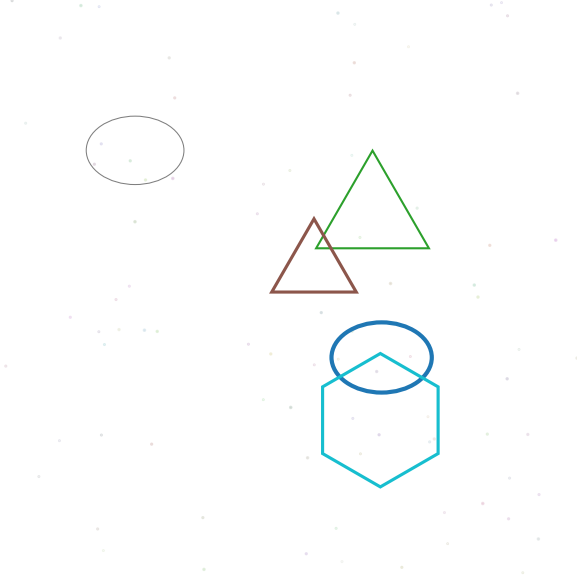[{"shape": "oval", "thickness": 2, "radius": 0.43, "center": [0.661, 0.38]}, {"shape": "triangle", "thickness": 1, "radius": 0.56, "center": [0.645, 0.626]}, {"shape": "triangle", "thickness": 1.5, "radius": 0.42, "center": [0.544, 0.536]}, {"shape": "oval", "thickness": 0.5, "radius": 0.42, "center": [0.234, 0.739]}, {"shape": "hexagon", "thickness": 1.5, "radius": 0.58, "center": [0.659, 0.272]}]